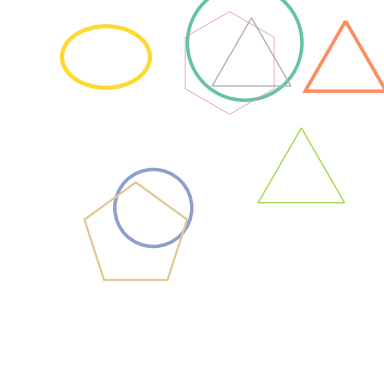[{"shape": "circle", "thickness": 2.5, "radius": 0.74, "center": [0.636, 0.888]}, {"shape": "triangle", "thickness": 2.5, "radius": 0.61, "center": [0.898, 0.824]}, {"shape": "circle", "thickness": 2.5, "radius": 0.5, "center": [0.398, 0.46]}, {"shape": "hexagon", "thickness": 0.5, "radius": 0.67, "center": [0.596, 0.836]}, {"shape": "triangle", "thickness": 1, "radius": 0.65, "center": [0.783, 0.538]}, {"shape": "oval", "thickness": 3, "radius": 0.57, "center": [0.275, 0.852]}, {"shape": "pentagon", "thickness": 1.5, "radius": 0.7, "center": [0.353, 0.386]}, {"shape": "triangle", "thickness": 1, "radius": 0.59, "center": [0.653, 0.836]}]